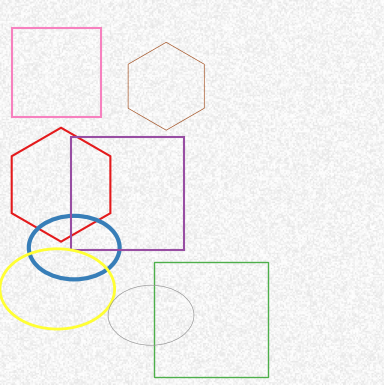[{"shape": "hexagon", "thickness": 1.5, "radius": 0.74, "center": [0.159, 0.52]}, {"shape": "oval", "thickness": 3, "radius": 0.59, "center": [0.193, 0.357]}, {"shape": "square", "thickness": 1, "radius": 0.74, "center": [0.548, 0.17]}, {"shape": "square", "thickness": 1.5, "radius": 0.73, "center": [0.332, 0.498]}, {"shape": "oval", "thickness": 2, "radius": 0.74, "center": [0.149, 0.25]}, {"shape": "hexagon", "thickness": 0.5, "radius": 0.57, "center": [0.432, 0.776]}, {"shape": "square", "thickness": 1.5, "radius": 0.58, "center": [0.148, 0.812]}, {"shape": "oval", "thickness": 0.5, "radius": 0.56, "center": [0.392, 0.181]}]